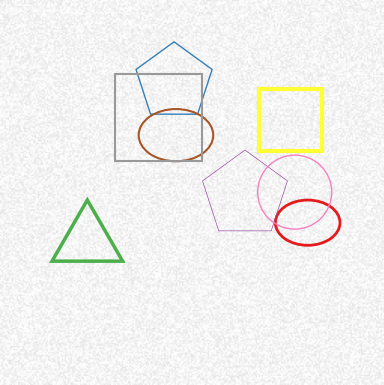[{"shape": "oval", "thickness": 2, "radius": 0.42, "center": [0.799, 0.422]}, {"shape": "pentagon", "thickness": 1, "radius": 0.52, "center": [0.452, 0.787]}, {"shape": "triangle", "thickness": 2.5, "radius": 0.53, "center": [0.227, 0.375]}, {"shape": "pentagon", "thickness": 0.5, "radius": 0.58, "center": [0.636, 0.494]}, {"shape": "square", "thickness": 3, "radius": 0.41, "center": [0.754, 0.688]}, {"shape": "oval", "thickness": 1.5, "radius": 0.48, "center": [0.457, 0.649]}, {"shape": "circle", "thickness": 1, "radius": 0.48, "center": [0.765, 0.501]}, {"shape": "square", "thickness": 1.5, "radius": 0.56, "center": [0.411, 0.695]}]